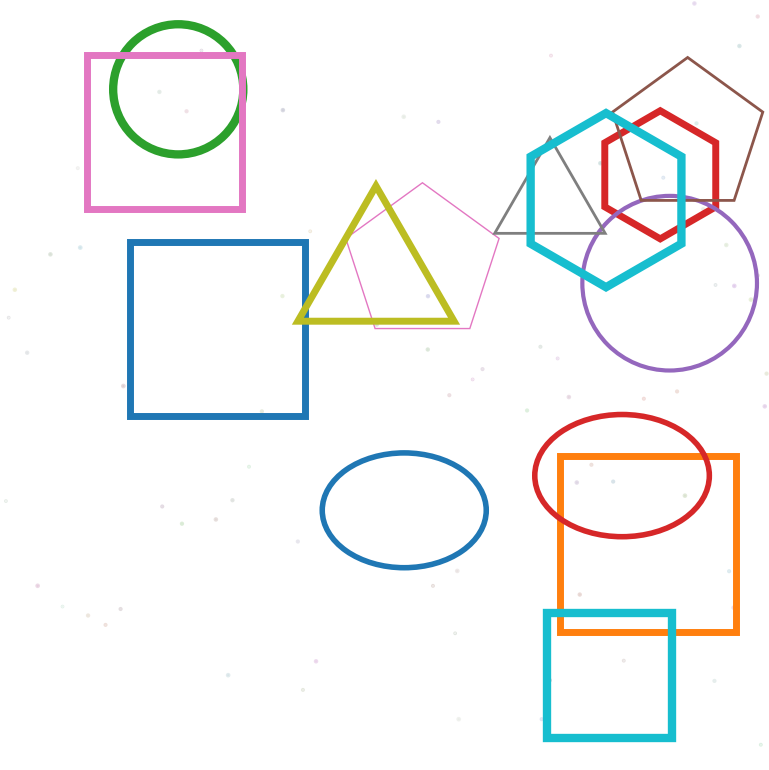[{"shape": "square", "thickness": 2.5, "radius": 0.57, "center": [0.283, 0.573]}, {"shape": "oval", "thickness": 2, "radius": 0.53, "center": [0.525, 0.337]}, {"shape": "square", "thickness": 2.5, "radius": 0.57, "center": [0.841, 0.294]}, {"shape": "circle", "thickness": 3, "radius": 0.42, "center": [0.231, 0.884]}, {"shape": "oval", "thickness": 2, "radius": 0.57, "center": [0.808, 0.382]}, {"shape": "hexagon", "thickness": 2.5, "radius": 0.42, "center": [0.857, 0.773]}, {"shape": "circle", "thickness": 1.5, "radius": 0.57, "center": [0.87, 0.632]}, {"shape": "pentagon", "thickness": 1, "radius": 0.51, "center": [0.893, 0.823]}, {"shape": "pentagon", "thickness": 0.5, "radius": 0.52, "center": [0.549, 0.658]}, {"shape": "square", "thickness": 2.5, "radius": 0.5, "center": [0.214, 0.829]}, {"shape": "triangle", "thickness": 1, "radius": 0.41, "center": [0.714, 0.738]}, {"shape": "triangle", "thickness": 2.5, "radius": 0.59, "center": [0.488, 0.641]}, {"shape": "square", "thickness": 3, "radius": 0.41, "center": [0.791, 0.123]}, {"shape": "hexagon", "thickness": 3, "radius": 0.57, "center": [0.787, 0.74]}]